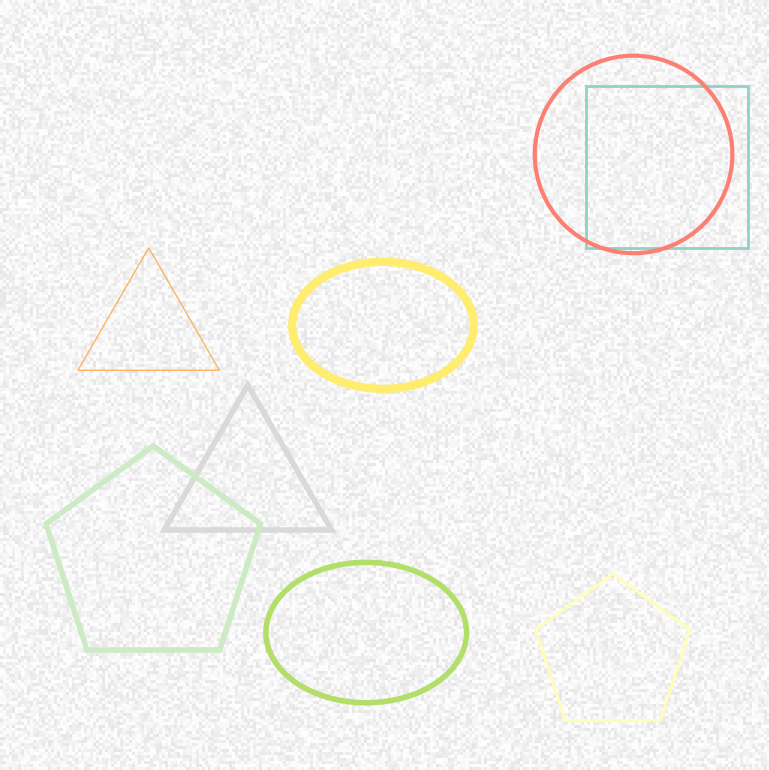[{"shape": "square", "thickness": 1, "radius": 0.53, "center": [0.866, 0.783]}, {"shape": "pentagon", "thickness": 1, "radius": 0.53, "center": [0.796, 0.15]}, {"shape": "circle", "thickness": 1.5, "radius": 0.64, "center": [0.823, 0.799]}, {"shape": "triangle", "thickness": 0.5, "radius": 0.53, "center": [0.193, 0.572]}, {"shape": "oval", "thickness": 2, "radius": 0.65, "center": [0.476, 0.179]}, {"shape": "triangle", "thickness": 2, "radius": 0.63, "center": [0.322, 0.374]}, {"shape": "pentagon", "thickness": 2, "radius": 0.73, "center": [0.199, 0.274]}, {"shape": "oval", "thickness": 3, "radius": 0.59, "center": [0.497, 0.577]}]